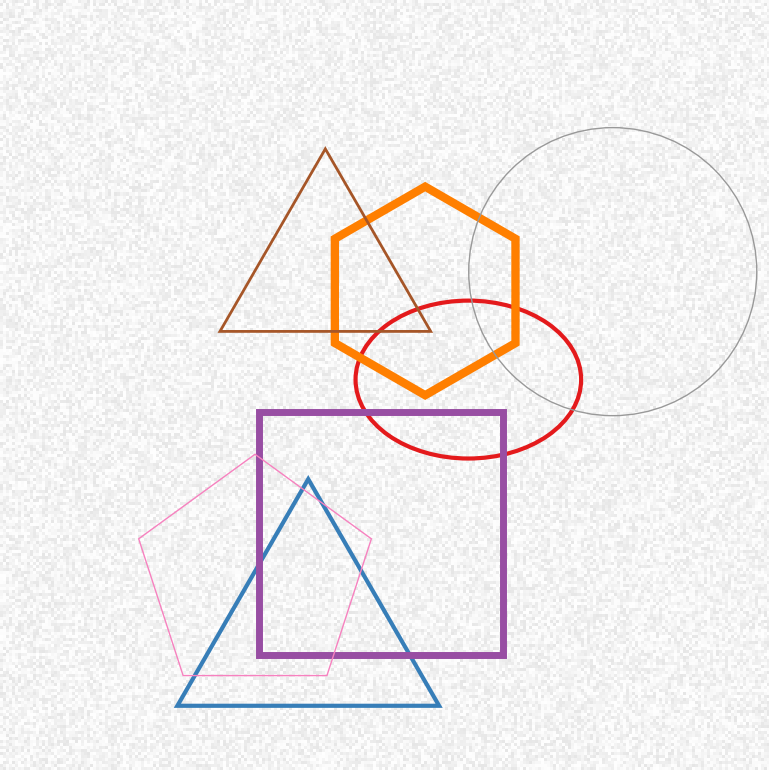[{"shape": "oval", "thickness": 1.5, "radius": 0.73, "center": [0.608, 0.507]}, {"shape": "triangle", "thickness": 1.5, "radius": 0.98, "center": [0.4, 0.182]}, {"shape": "square", "thickness": 2.5, "radius": 0.79, "center": [0.495, 0.307]}, {"shape": "hexagon", "thickness": 3, "radius": 0.68, "center": [0.552, 0.622]}, {"shape": "triangle", "thickness": 1, "radius": 0.79, "center": [0.423, 0.649]}, {"shape": "pentagon", "thickness": 0.5, "radius": 0.79, "center": [0.331, 0.251]}, {"shape": "circle", "thickness": 0.5, "radius": 0.94, "center": [0.796, 0.647]}]